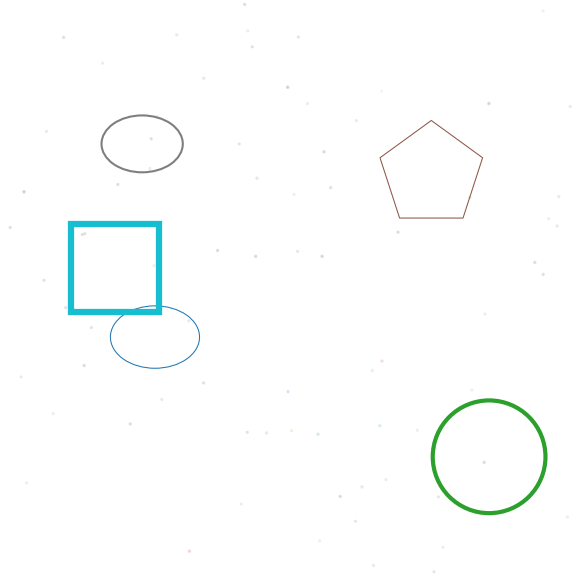[{"shape": "oval", "thickness": 0.5, "radius": 0.39, "center": [0.268, 0.415]}, {"shape": "circle", "thickness": 2, "radius": 0.49, "center": [0.847, 0.208]}, {"shape": "pentagon", "thickness": 0.5, "radius": 0.47, "center": [0.747, 0.697]}, {"shape": "oval", "thickness": 1, "radius": 0.35, "center": [0.246, 0.75]}, {"shape": "square", "thickness": 3, "radius": 0.38, "center": [0.199, 0.536]}]